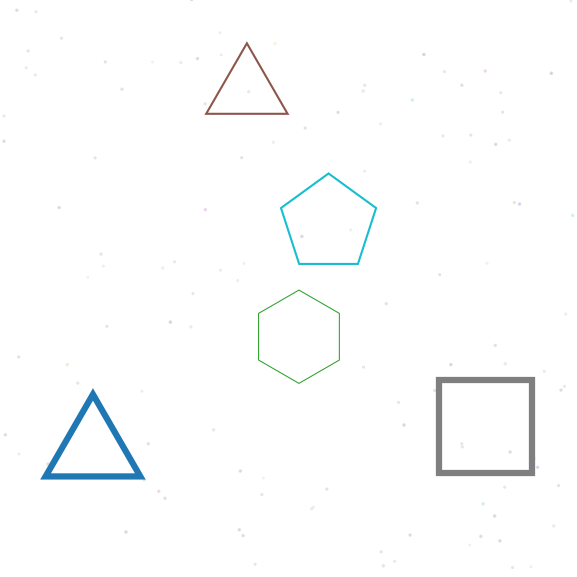[{"shape": "triangle", "thickness": 3, "radius": 0.47, "center": [0.161, 0.221]}, {"shape": "hexagon", "thickness": 0.5, "radius": 0.4, "center": [0.518, 0.416]}, {"shape": "triangle", "thickness": 1, "radius": 0.41, "center": [0.428, 0.843]}, {"shape": "square", "thickness": 3, "radius": 0.4, "center": [0.841, 0.261]}, {"shape": "pentagon", "thickness": 1, "radius": 0.43, "center": [0.569, 0.612]}]